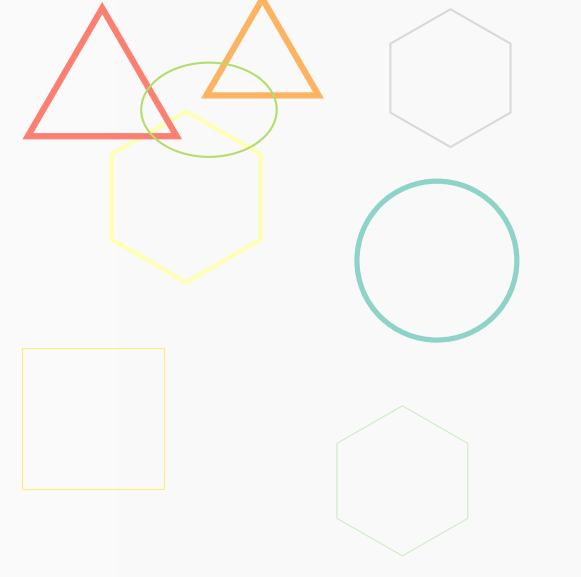[{"shape": "circle", "thickness": 2.5, "radius": 0.69, "center": [0.752, 0.548]}, {"shape": "hexagon", "thickness": 2, "radius": 0.74, "center": [0.32, 0.658]}, {"shape": "triangle", "thickness": 3, "radius": 0.74, "center": [0.176, 0.837]}, {"shape": "triangle", "thickness": 3, "radius": 0.56, "center": [0.452, 0.89]}, {"shape": "oval", "thickness": 1, "radius": 0.58, "center": [0.36, 0.809]}, {"shape": "hexagon", "thickness": 1, "radius": 0.6, "center": [0.775, 0.864]}, {"shape": "hexagon", "thickness": 0.5, "radius": 0.65, "center": [0.692, 0.166]}, {"shape": "square", "thickness": 0.5, "radius": 0.61, "center": [0.16, 0.275]}]